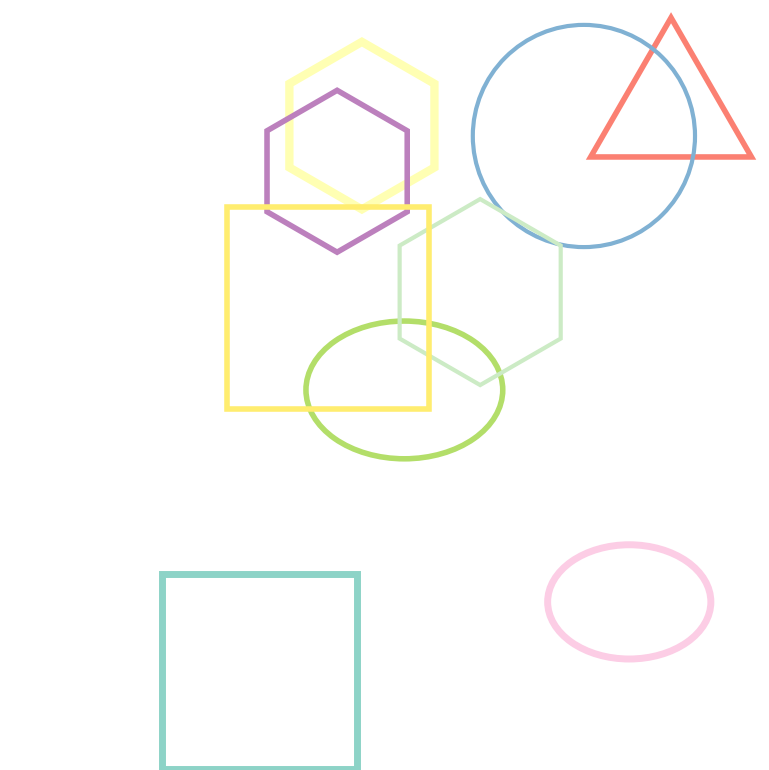[{"shape": "square", "thickness": 2.5, "radius": 0.63, "center": [0.337, 0.128]}, {"shape": "hexagon", "thickness": 3, "radius": 0.54, "center": [0.47, 0.837]}, {"shape": "triangle", "thickness": 2, "radius": 0.6, "center": [0.871, 0.856]}, {"shape": "circle", "thickness": 1.5, "radius": 0.72, "center": [0.758, 0.823]}, {"shape": "oval", "thickness": 2, "radius": 0.64, "center": [0.525, 0.494]}, {"shape": "oval", "thickness": 2.5, "radius": 0.53, "center": [0.817, 0.218]}, {"shape": "hexagon", "thickness": 2, "radius": 0.53, "center": [0.438, 0.778]}, {"shape": "hexagon", "thickness": 1.5, "radius": 0.6, "center": [0.624, 0.621]}, {"shape": "square", "thickness": 2, "radius": 0.66, "center": [0.426, 0.6]}]